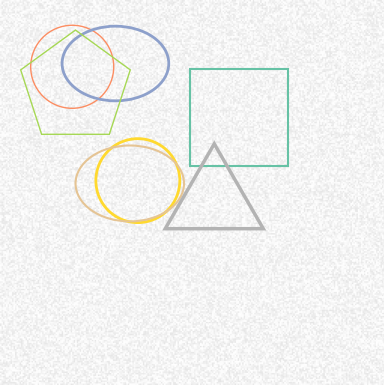[{"shape": "square", "thickness": 1.5, "radius": 0.63, "center": [0.621, 0.695]}, {"shape": "circle", "thickness": 1, "radius": 0.54, "center": [0.188, 0.827]}, {"shape": "oval", "thickness": 2, "radius": 0.69, "center": [0.3, 0.835]}, {"shape": "pentagon", "thickness": 1, "radius": 0.75, "center": [0.196, 0.772]}, {"shape": "circle", "thickness": 2, "radius": 0.55, "center": [0.358, 0.531]}, {"shape": "oval", "thickness": 1.5, "radius": 0.7, "center": [0.337, 0.523]}, {"shape": "triangle", "thickness": 2.5, "radius": 0.73, "center": [0.556, 0.479]}]